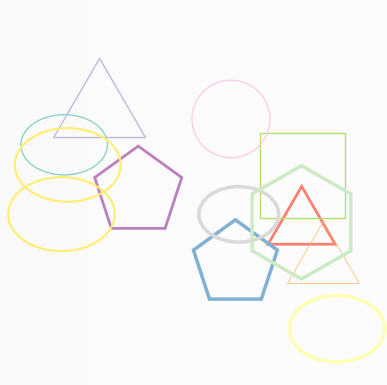[{"shape": "oval", "thickness": 1, "radius": 0.56, "center": [0.166, 0.624]}, {"shape": "oval", "thickness": 2.5, "radius": 0.62, "center": [0.87, 0.146]}, {"shape": "triangle", "thickness": 1, "radius": 0.68, "center": [0.257, 0.711]}, {"shape": "triangle", "thickness": 2, "radius": 0.5, "center": [0.779, 0.416]}, {"shape": "pentagon", "thickness": 2.5, "radius": 0.57, "center": [0.607, 0.315]}, {"shape": "triangle", "thickness": 0.5, "radius": 0.54, "center": [0.834, 0.317]}, {"shape": "square", "thickness": 1, "radius": 0.55, "center": [0.781, 0.545]}, {"shape": "circle", "thickness": 1, "radius": 0.5, "center": [0.596, 0.691]}, {"shape": "oval", "thickness": 2.5, "radius": 0.51, "center": [0.616, 0.443]}, {"shape": "pentagon", "thickness": 2, "radius": 0.59, "center": [0.357, 0.502]}, {"shape": "hexagon", "thickness": 2.5, "radius": 0.74, "center": [0.778, 0.422]}, {"shape": "oval", "thickness": 1.5, "radius": 0.69, "center": [0.159, 0.444]}, {"shape": "oval", "thickness": 1.5, "radius": 0.68, "center": [0.175, 0.572]}]